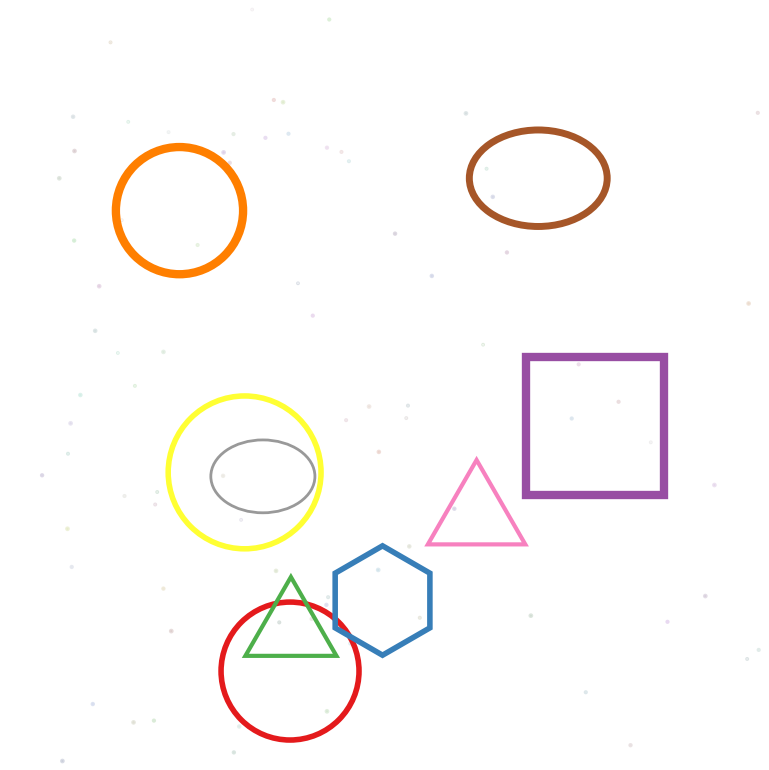[{"shape": "circle", "thickness": 2, "radius": 0.45, "center": [0.377, 0.129]}, {"shape": "hexagon", "thickness": 2, "radius": 0.36, "center": [0.497, 0.22]}, {"shape": "triangle", "thickness": 1.5, "radius": 0.34, "center": [0.378, 0.182]}, {"shape": "square", "thickness": 3, "radius": 0.45, "center": [0.773, 0.447]}, {"shape": "circle", "thickness": 3, "radius": 0.41, "center": [0.233, 0.726]}, {"shape": "circle", "thickness": 2, "radius": 0.5, "center": [0.318, 0.387]}, {"shape": "oval", "thickness": 2.5, "radius": 0.45, "center": [0.699, 0.769]}, {"shape": "triangle", "thickness": 1.5, "radius": 0.37, "center": [0.619, 0.33]}, {"shape": "oval", "thickness": 1, "radius": 0.34, "center": [0.341, 0.381]}]